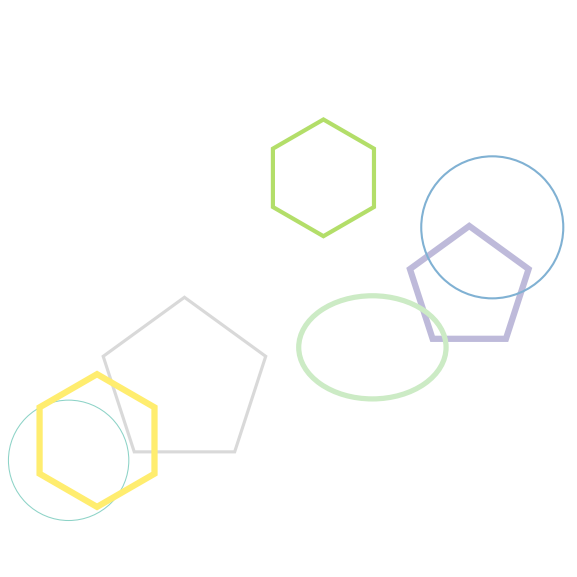[{"shape": "circle", "thickness": 0.5, "radius": 0.52, "center": [0.119, 0.202]}, {"shape": "pentagon", "thickness": 3, "radius": 0.54, "center": [0.813, 0.5]}, {"shape": "circle", "thickness": 1, "radius": 0.61, "center": [0.852, 0.605]}, {"shape": "hexagon", "thickness": 2, "radius": 0.51, "center": [0.56, 0.691]}, {"shape": "pentagon", "thickness": 1.5, "radius": 0.74, "center": [0.319, 0.336]}, {"shape": "oval", "thickness": 2.5, "radius": 0.64, "center": [0.645, 0.398]}, {"shape": "hexagon", "thickness": 3, "radius": 0.57, "center": [0.168, 0.236]}]